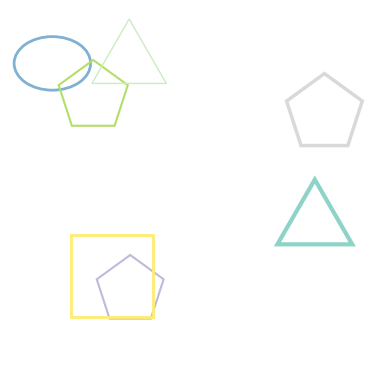[{"shape": "triangle", "thickness": 3, "radius": 0.56, "center": [0.818, 0.421]}, {"shape": "pentagon", "thickness": 1.5, "radius": 0.46, "center": [0.338, 0.246]}, {"shape": "oval", "thickness": 2, "radius": 0.5, "center": [0.136, 0.835]}, {"shape": "pentagon", "thickness": 1.5, "radius": 0.47, "center": [0.242, 0.75]}, {"shape": "pentagon", "thickness": 2.5, "radius": 0.52, "center": [0.843, 0.706]}, {"shape": "triangle", "thickness": 1, "radius": 0.56, "center": [0.335, 0.839]}, {"shape": "square", "thickness": 2, "radius": 0.53, "center": [0.29, 0.283]}]